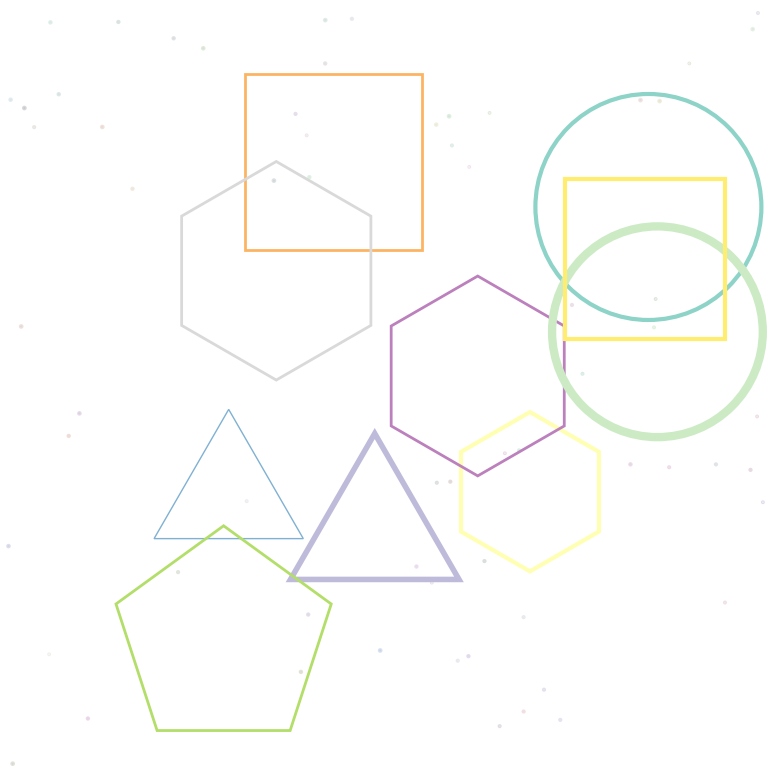[{"shape": "circle", "thickness": 1.5, "radius": 0.73, "center": [0.842, 0.731]}, {"shape": "hexagon", "thickness": 1.5, "radius": 0.52, "center": [0.688, 0.361]}, {"shape": "triangle", "thickness": 2, "radius": 0.63, "center": [0.487, 0.311]}, {"shape": "triangle", "thickness": 0.5, "radius": 0.56, "center": [0.297, 0.356]}, {"shape": "square", "thickness": 1, "radius": 0.57, "center": [0.433, 0.79]}, {"shape": "pentagon", "thickness": 1, "radius": 0.73, "center": [0.29, 0.17]}, {"shape": "hexagon", "thickness": 1, "radius": 0.71, "center": [0.359, 0.648]}, {"shape": "hexagon", "thickness": 1, "radius": 0.65, "center": [0.62, 0.512]}, {"shape": "circle", "thickness": 3, "radius": 0.68, "center": [0.854, 0.569]}, {"shape": "square", "thickness": 1.5, "radius": 0.52, "center": [0.837, 0.663]}]